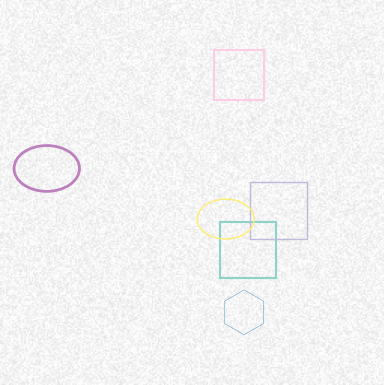[{"shape": "square", "thickness": 1.5, "radius": 0.37, "center": [0.644, 0.35]}, {"shape": "square", "thickness": 1, "radius": 0.37, "center": [0.724, 0.453]}, {"shape": "hexagon", "thickness": 0.5, "radius": 0.29, "center": [0.634, 0.189]}, {"shape": "square", "thickness": 1.5, "radius": 0.32, "center": [0.621, 0.806]}, {"shape": "oval", "thickness": 2, "radius": 0.42, "center": [0.121, 0.562]}, {"shape": "oval", "thickness": 1, "radius": 0.37, "center": [0.586, 0.431]}]